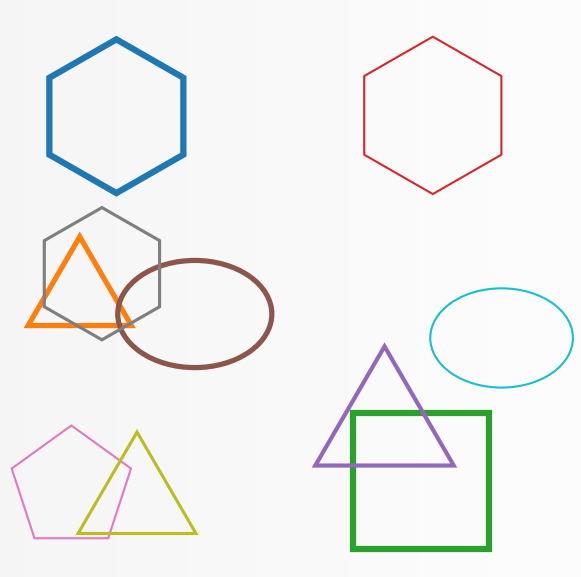[{"shape": "hexagon", "thickness": 3, "radius": 0.67, "center": [0.2, 0.798]}, {"shape": "triangle", "thickness": 2.5, "radius": 0.51, "center": [0.137, 0.487]}, {"shape": "square", "thickness": 3, "radius": 0.59, "center": [0.724, 0.166]}, {"shape": "hexagon", "thickness": 1, "radius": 0.68, "center": [0.745, 0.799]}, {"shape": "triangle", "thickness": 2, "radius": 0.69, "center": [0.662, 0.262]}, {"shape": "oval", "thickness": 2.5, "radius": 0.66, "center": [0.335, 0.455]}, {"shape": "pentagon", "thickness": 1, "radius": 0.54, "center": [0.123, 0.154]}, {"shape": "hexagon", "thickness": 1.5, "radius": 0.57, "center": [0.175, 0.525]}, {"shape": "triangle", "thickness": 1.5, "radius": 0.59, "center": [0.236, 0.134]}, {"shape": "oval", "thickness": 1, "radius": 0.61, "center": [0.863, 0.414]}]